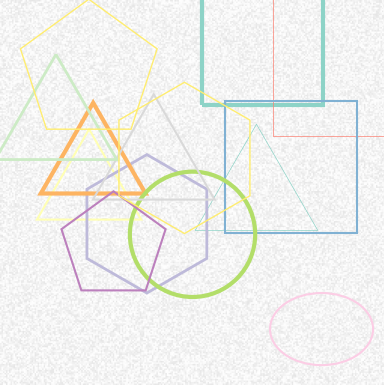[{"shape": "triangle", "thickness": 0.5, "radius": 0.92, "center": [0.666, 0.493]}, {"shape": "square", "thickness": 3, "radius": 0.79, "center": [0.682, 0.885]}, {"shape": "triangle", "thickness": 1.5, "radius": 0.78, "center": [0.231, 0.508]}, {"shape": "hexagon", "thickness": 2, "radius": 0.9, "center": [0.381, 0.419]}, {"shape": "square", "thickness": 0.5, "radius": 0.9, "center": [0.89, 0.828]}, {"shape": "square", "thickness": 1.5, "radius": 0.86, "center": [0.755, 0.566]}, {"shape": "triangle", "thickness": 3, "radius": 0.79, "center": [0.242, 0.576]}, {"shape": "circle", "thickness": 3, "radius": 0.81, "center": [0.5, 0.391]}, {"shape": "oval", "thickness": 1.5, "radius": 0.67, "center": [0.835, 0.145]}, {"shape": "triangle", "thickness": 1.5, "radius": 0.91, "center": [0.399, 0.573]}, {"shape": "pentagon", "thickness": 1.5, "radius": 0.71, "center": [0.295, 0.361]}, {"shape": "triangle", "thickness": 2, "radius": 0.91, "center": [0.145, 0.677]}, {"shape": "hexagon", "thickness": 1, "radius": 0.98, "center": [0.479, 0.59]}, {"shape": "pentagon", "thickness": 1, "radius": 0.93, "center": [0.231, 0.815]}]